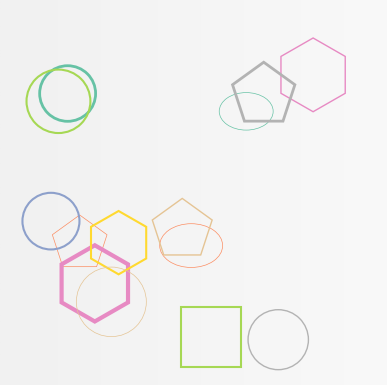[{"shape": "circle", "thickness": 2, "radius": 0.36, "center": [0.175, 0.757]}, {"shape": "oval", "thickness": 0.5, "radius": 0.35, "center": [0.635, 0.711]}, {"shape": "pentagon", "thickness": 0.5, "radius": 0.37, "center": [0.206, 0.367]}, {"shape": "oval", "thickness": 0.5, "radius": 0.41, "center": [0.493, 0.362]}, {"shape": "circle", "thickness": 1.5, "radius": 0.37, "center": [0.131, 0.426]}, {"shape": "hexagon", "thickness": 1, "radius": 0.48, "center": [0.808, 0.806]}, {"shape": "hexagon", "thickness": 3, "radius": 0.49, "center": [0.245, 0.264]}, {"shape": "circle", "thickness": 1.5, "radius": 0.41, "center": [0.151, 0.737]}, {"shape": "square", "thickness": 1.5, "radius": 0.39, "center": [0.545, 0.125]}, {"shape": "hexagon", "thickness": 1.5, "radius": 0.41, "center": [0.306, 0.37]}, {"shape": "circle", "thickness": 0.5, "radius": 0.45, "center": [0.287, 0.216]}, {"shape": "pentagon", "thickness": 1, "radius": 0.41, "center": [0.47, 0.403]}, {"shape": "circle", "thickness": 1, "radius": 0.39, "center": [0.718, 0.118]}, {"shape": "pentagon", "thickness": 2, "radius": 0.42, "center": [0.681, 0.754]}]